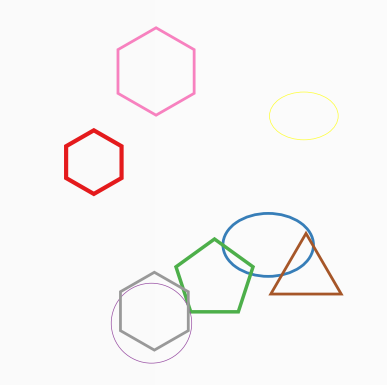[{"shape": "hexagon", "thickness": 3, "radius": 0.41, "center": [0.242, 0.579]}, {"shape": "oval", "thickness": 2, "radius": 0.58, "center": [0.692, 0.364]}, {"shape": "pentagon", "thickness": 2.5, "radius": 0.52, "center": [0.554, 0.275]}, {"shape": "circle", "thickness": 0.5, "radius": 0.52, "center": [0.391, 0.161]}, {"shape": "oval", "thickness": 0.5, "radius": 0.44, "center": [0.784, 0.699]}, {"shape": "triangle", "thickness": 2, "radius": 0.52, "center": [0.79, 0.289]}, {"shape": "hexagon", "thickness": 2, "radius": 0.57, "center": [0.403, 0.814]}, {"shape": "hexagon", "thickness": 2, "radius": 0.51, "center": [0.398, 0.192]}]